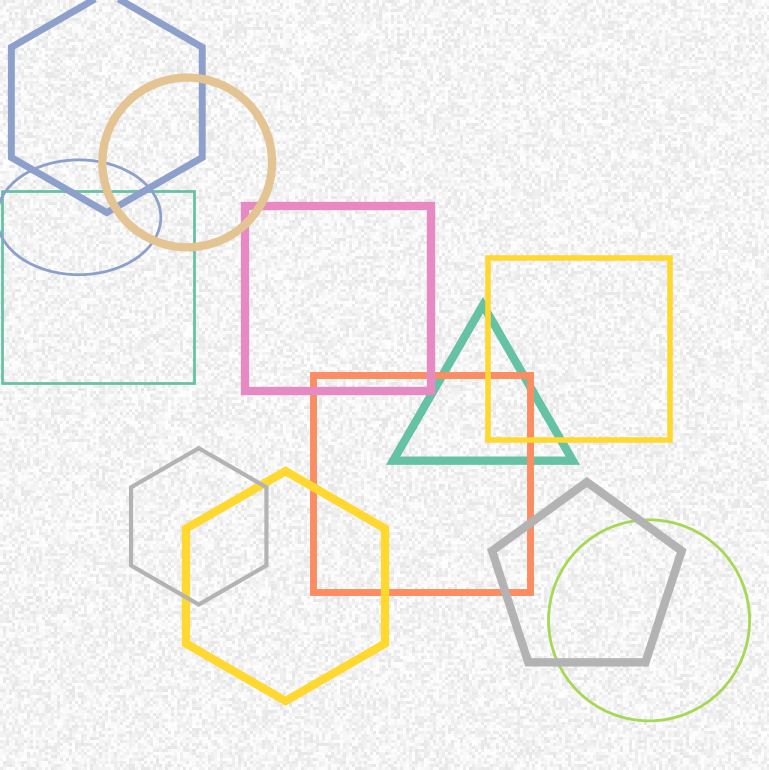[{"shape": "triangle", "thickness": 3, "radius": 0.67, "center": [0.627, 0.469]}, {"shape": "square", "thickness": 1, "radius": 0.62, "center": [0.128, 0.627]}, {"shape": "square", "thickness": 2.5, "radius": 0.71, "center": [0.547, 0.372]}, {"shape": "oval", "thickness": 1, "radius": 0.53, "center": [0.102, 0.718]}, {"shape": "hexagon", "thickness": 2.5, "radius": 0.72, "center": [0.139, 0.867]}, {"shape": "square", "thickness": 3, "radius": 0.6, "center": [0.439, 0.612]}, {"shape": "circle", "thickness": 1, "radius": 0.65, "center": [0.843, 0.194]}, {"shape": "hexagon", "thickness": 3, "radius": 0.75, "center": [0.371, 0.239]}, {"shape": "square", "thickness": 2, "radius": 0.59, "center": [0.752, 0.547]}, {"shape": "circle", "thickness": 3, "radius": 0.55, "center": [0.243, 0.789]}, {"shape": "pentagon", "thickness": 3, "radius": 0.65, "center": [0.762, 0.245]}, {"shape": "hexagon", "thickness": 1.5, "radius": 0.51, "center": [0.258, 0.316]}]